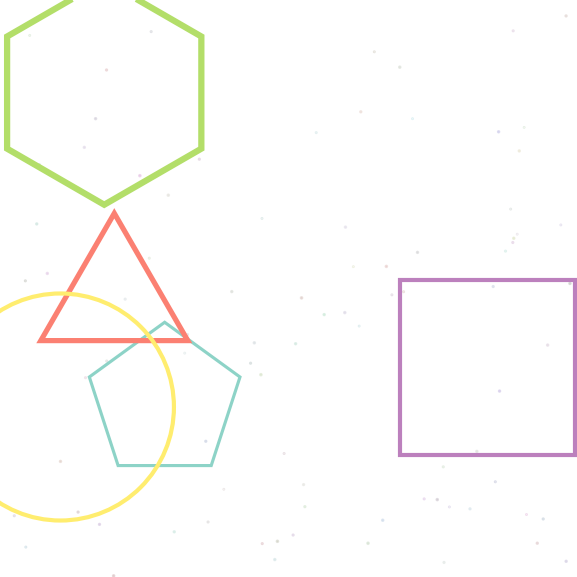[{"shape": "pentagon", "thickness": 1.5, "radius": 0.69, "center": [0.285, 0.304]}, {"shape": "triangle", "thickness": 2.5, "radius": 0.73, "center": [0.198, 0.483]}, {"shape": "hexagon", "thickness": 3, "radius": 0.97, "center": [0.18, 0.839]}, {"shape": "square", "thickness": 2, "radius": 0.76, "center": [0.844, 0.363]}, {"shape": "circle", "thickness": 2, "radius": 0.98, "center": [0.105, 0.294]}]